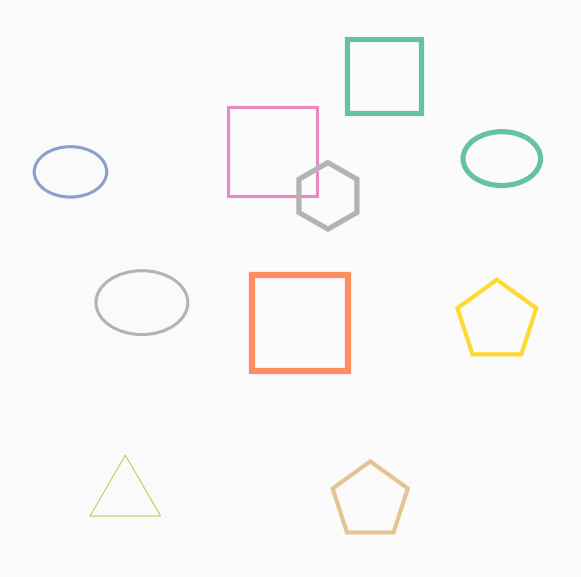[{"shape": "oval", "thickness": 2.5, "radius": 0.33, "center": [0.863, 0.724]}, {"shape": "square", "thickness": 2.5, "radius": 0.32, "center": [0.661, 0.867]}, {"shape": "square", "thickness": 3, "radius": 0.41, "center": [0.516, 0.44]}, {"shape": "oval", "thickness": 1.5, "radius": 0.31, "center": [0.121, 0.702]}, {"shape": "square", "thickness": 1.5, "radius": 0.38, "center": [0.468, 0.737]}, {"shape": "triangle", "thickness": 0.5, "radius": 0.35, "center": [0.216, 0.141]}, {"shape": "pentagon", "thickness": 2, "radius": 0.36, "center": [0.855, 0.443]}, {"shape": "pentagon", "thickness": 2, "radius": 0.34, "center": [0.637, 0.132]}, {"shape": "oval", "thickness": 1.5, "radius": 0.39, "center": [0.244, 0.475]}, {"shape": "hexagon", "thickness": 2.5, "radius": 0.29, "center": [0.564, 0.66]}]